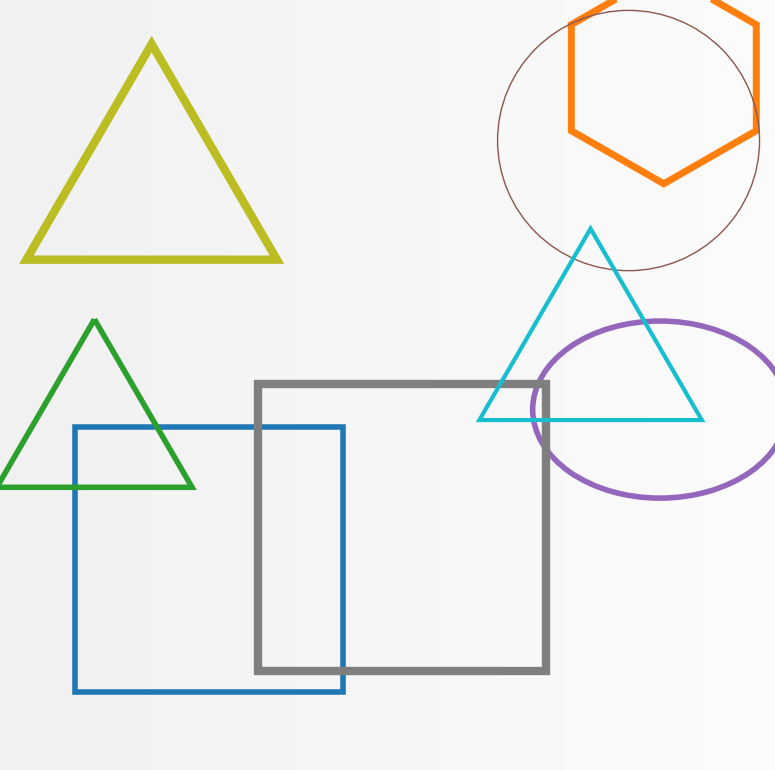[{"shape": "square", "thickness": 2, "radius": 0.86, "center": [0.27, 0.273]}, {"shape": "hexagon", "thickness": 2.5, "radius": 0.69, "center": [0.857, 0.899]}, {"shape": "triangle", "thickness": 2, "radius": 0.73, "center": [0.122, 0.44]}, {"shape": "oval", "thickness": 2, "radius": 0.82, "center": [0.852, 0.468]}, {"shape": "circle", "thickness": 0.5, "radius": 0.85, "center": [0.811, 0.818]}, {"shape": "square", "thickness": 3, "radius": 0.93, "center": [0.519, 0.315]}, {"shape": "triangle", "thickness": 3, "radius": 0.93, "center": [0.196, 0.756]}, {"shape": "triangle", "thickness": 1.5, "radius": 0.83, "center": [0.762, 0.537]}]